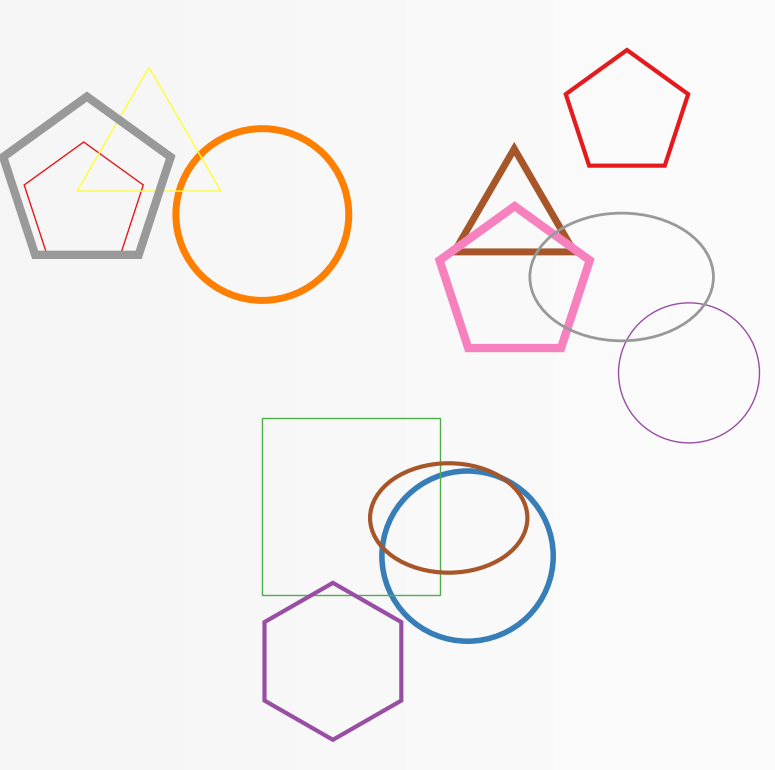[{"shape": "pentagon", "thickness": 0.5, "radius": 0.4, "center": [0.108, 0.735]}, {"shape": "pentagon", "thickness": 1.5, "radius": 0.42, "center": [0.809, 0.852]}, {"shape": "circle", "thickness": 2, "radius": 0.55, "center": [0.603, 0.278]}, {"shape": "square", "thickness": 0.5, "radius": 0.57, "center": [0.452, 0.342]}, {"shape": "hexagon", "thickness": 1.5, "radius": 0.51, "center": [0.43, 0.141]}, {"shape": "circle", "thickness": 0.5, "radius": 0.45, "center": [0.889, 0.516]}, {"shape": "circle", "thickness": 2.5, "radius": 0.56, "center": [0.338, 0.721]}, {"shape": "triangle", "thickness": 0.5, "radius": 0.54, "center": [0.192, 0.805]}, {"shape": "triangle", "thickness": 2.5, "radius": 0.45, "center": [0.664, 0.718]}, {"shape": "oval", "thickness": 1.5, "radius": 0.51, "center": [0.579, 0.327]}, {"shape": "pentagon", "thickness": 3, "radius": 0.51, "center": [0.664, 0.63]}, {"shape": "pentagon", "thickness": 3, "radius": 0.57, "center": [0.112, 0.761]}, {"shape": "oval", "thickness": 1, "radius": 0.59, "center": [0.802, 0.64]}]